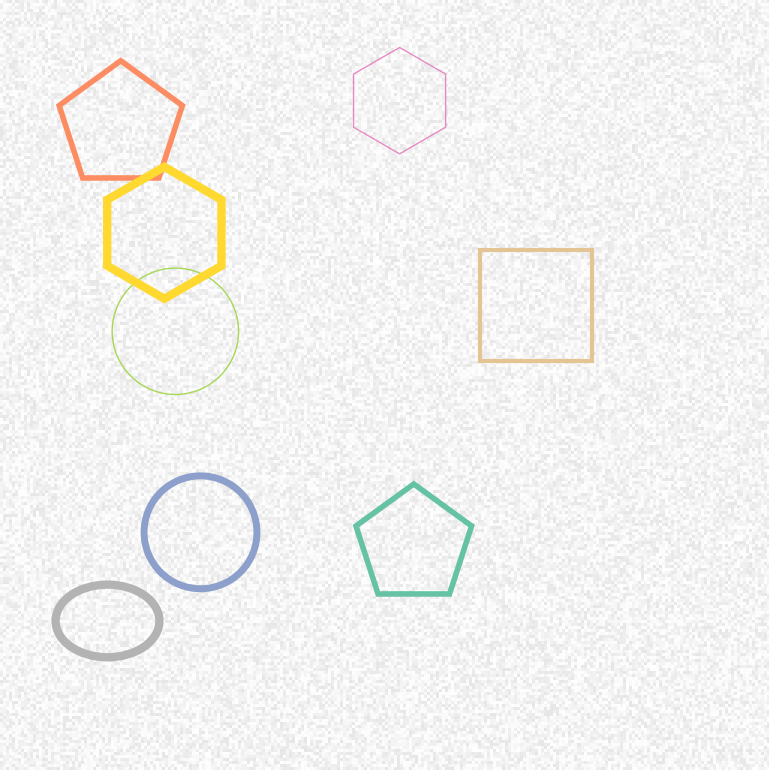[{"shape": "pentagon", "thickness": 2, "radius": 0.39, "center": [0.537, 0.292]}, {"shape": "pentagon", "thickness": 2, "radius": 0.42, "center": [0.157, 0.837]}, {"shape": "circle", "thickness": 2.5, "radius": 0.37, "center": [0.26, 0.309]}, {"shape": "hexagon", "thickness": 0.5, "radius": 0.35, "center": [0.519, 0.869]}, {"shape": "circle", "thickness": 0.5, "radius": 0.41, "center": [0.228, 0.57]}, {"shape": "hexagon", "thickness": 3, "radius": 0.43, "center": [0.213, 0.698]}, {"shape": "square", "thickness": 1.5, "radius": 0.36, "center": [0.696, 0.604]}, {"shape": "oval", "thickness": 3, "radius": 0.34, "center": [0.14, 0.194]}]